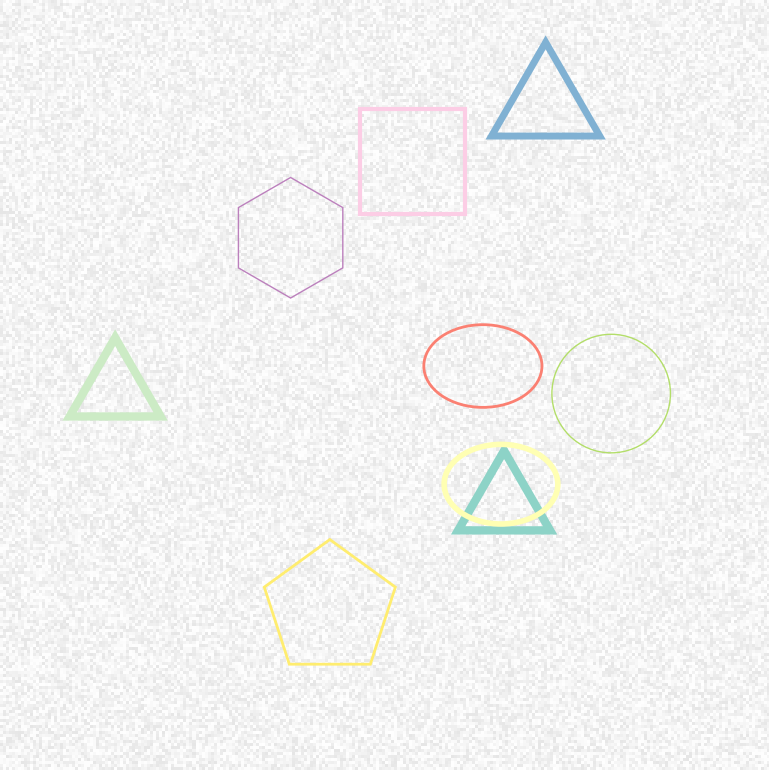[{"shape": "triangle", "thickness": 3, "radius": 0.34, "center": [0.655, 0.346]}, {"shape": "oval", "thickness": 2, "radius": 0.37, "center": [0.651, 0.371]}, {"shape": "oval", "thickness": 1, "radius": 0.38, "center": [0.627, 0.525]}, {"shape": "triangle", "thickness": 2.5, "radius": 0.41, "center": [0.709, 0.864]}, {"shape": "circle", "thickness": 0.5, "radius": 0.38, "center": [0.794, 0.489]}, {"shape": "square", "thickness": 1.5, "radius": 0.34, "center": [0.536, 0.79]}, {"shape": "hexagon", "thickness": 0.5, "radius": 0.39, "center": [0.377, 0.691]}, {"shape": "triangle", "thickness": 3, "radius": 0.34, "center": [0.15, 0.493]}, {"shape": "pentagon", "thickness": 1, "radius": 0.45, "center": [0.428, 0.21]}]